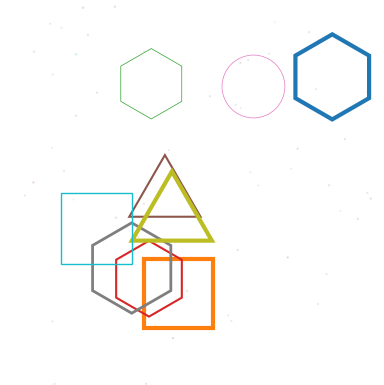[{"shape": "hexagon", "thickness": 3, "radius": 0.55, "center": [0.863, 0.8]}, {"shape": "square", "thickness": 3, "radius": 0.45, "center": [0.464, 0.237]}, {"shape": "hexagon", "thickness": 0.5, "radius": 0.46, "center": [0.393, 0.782]}, {"shape": "hexagon", "thickness": 1.5, "radius": 0.49, "center": [0.387, 0.276]}, {"shape": "triangle", "thickness": 1.5, "radius": 0.53, "center": [0.428, 0.49]}, {"shape": "circle", "thickness": 0.5, "radius": 0.41, "center": [0.658, 0.775]}, {"shape": "hexagon", "thickness": 2, "radius": 0.59, "center": [0.342, 0.304]}, {"shape": "triangle", "thickness": 3, "radius": 0.6, "center": [0.447, 0.435]}, {"shape": "square", "thickness": 1, "radius": 0.46, "center": [0.25, 0.406]}]